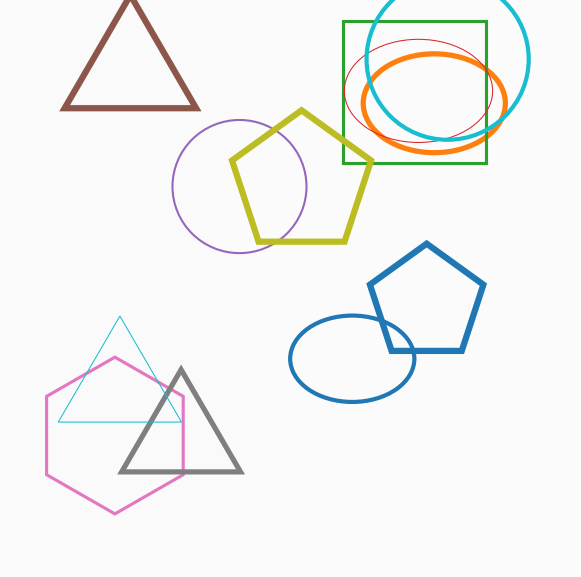[{"shape": "pentagon", "thickness": 3, "radius": 0.51, "center": [0.734, 0.475]}, {"shape": "oval", "thickness": 2, "radius": 0.53, "center": [0.606, 0.378]}, {"shape": "oval", "thickness": 2.5, "radius": 0.61, "center": [0.747, 0.82]}, {"shape": "square", "thickness": 1.5, "radius": 0.61, "center": [0.713, 0.841]}, {"shape": "oval", "thickness": 0.5, "radius": 0.64, "center": [0.72, 0.842]}, {"shape": "circle", "thickness": 1, "radius": 0.58, "center": [0.412, 0.676]}, {"shape": "triangle", "thickness": 3, "radius": 0.65, "center": [0.224, 0.877]}, {"shape": "hexagon", "thickness": 1.5, "radius": 0.68, "center": [0.198, 0.245]}, {"shape": "triangle", "thickness": 2.5, "radius": 0.59, "center": [0.312, 0.241]}, {"shape": "pentagon", "thickness": 3, "radius": 0.63, "center": [0.519, 0.682]}, {"shape": "triangle", "thickness": 0.5, "radius": 0.61, "center": [0.206, 0.329]}, {"shape": "circle", "thickness": 2, "radius": 0.7, "center": [0.77, 0.897]}]